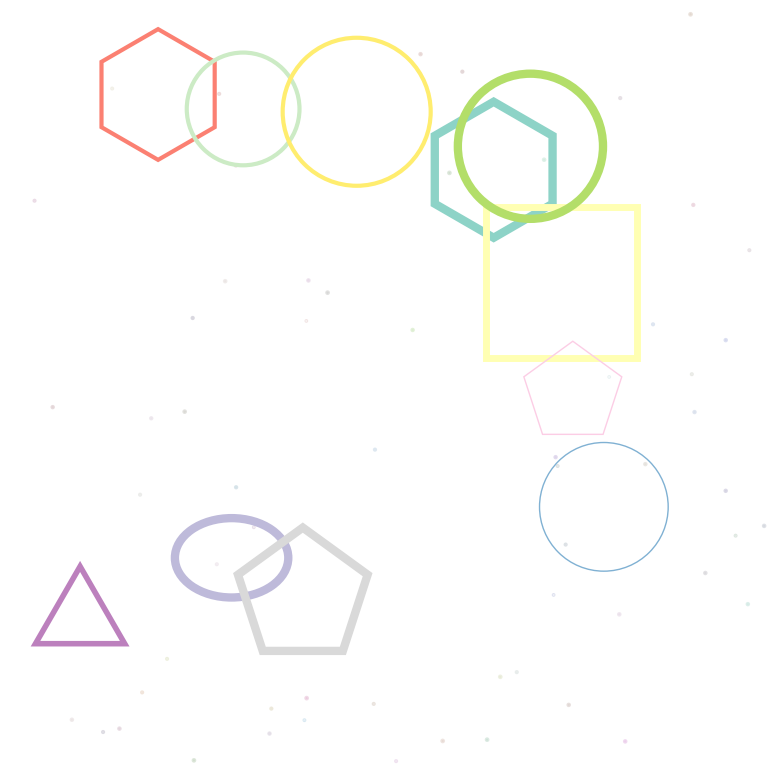[{"shape": "hexagon", "thickness": 3, "radius": 0.44, "center": [0.641, 0.78]}, {"shape": "square", "thickness": 2.5, "radius": 0.49, "center": [0.729, 0.633]}, {"shape": "oval", "thickness": 3, "radius": 0.37, "center": [0.301, 0.276]}, {"shape": "hexagon", "thickness": 1.5, "radius": 0.42, "center": [0.205, 0.877]}, {"shape": "circle", "thickness": 0.5, "radius": 0.42, "center": [0.784, 0.342]}, {"shape": "circle", "thickness": 3, "radius": 0.47, "center": [0.689, 0.81]}, {"shape": "pentagon", "thickness": 0.5, "radius": 0.33, "center": [0.744, 0.49]}, {"shape": "pentagon", "thickness": 3, "radius": 0.44, "center": [0.393, 0.226]}, {"shape": "triangle", "thickness": 2, "radius": 0.33, "center": [0.104, 0.197]}, {"shape": "circle", "thickness": 1.5, "radius": 0.37, "center": [0.316, 0.859]}, {"shape": "circle", "thickness": 1.5, "radius": 0.48, "center": [0.463, 0.855]}]